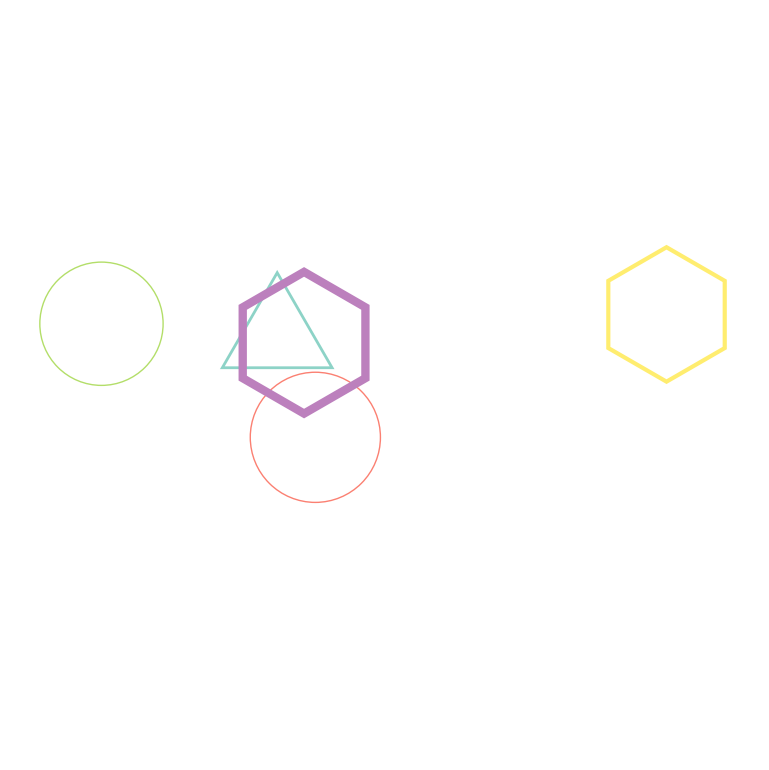[{"shape": "triangle", "thickness": 1, "radius": 0.41, "center": [0.36, 0.564]}, {"shape": "circle", "thickness": 0.5, "radius": 0.42, "center": [0.41, 0.432]}, {"shape": "circle", "thickness": 0.5, "radius": 0.4, "center": [0.132, 0.58]}, {"shape": "hexagon", "thickness": 3, "radius": 0.46, "center": [0.395, 0.555]}, {"shape": "hexagon", "thickness": 1.5, "radius": 0.44, "center": [0.866, 0.592]}]